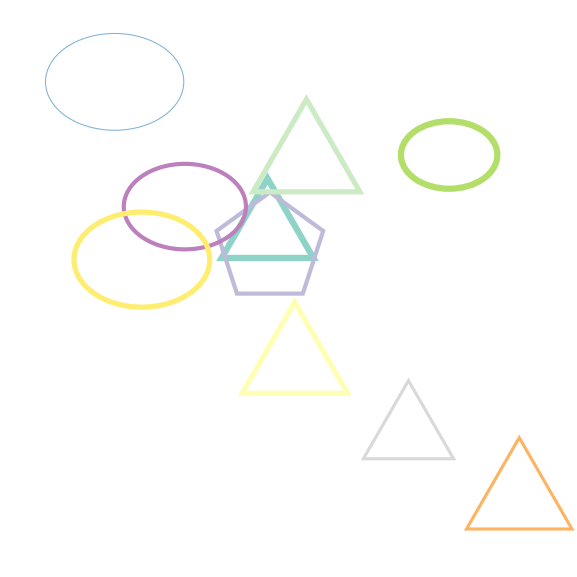[{"shape": "triangle", "thickness": 3, "radius": 0.46, "center": [0.463, 0.598]}, {"shape": "triangle", "thickness": 2.5, "radius": 0.53, "center": [0.51, 0.371]}, {"shape": "pentagon", "thickness": 2, "radius": 0.49, "center": [0.467, 0.569]}, {"shape": "oval", "thickness": 0.5, "radius": 0.6, "center": [0.199, 0.857]}, {"shape": "triangle", "thickness": 1.5, "radius": 0.53, "center": [0.899, 0.136]}, {"shape": "oval", "thickness": 3, "radius": 0.42, "center": [0.778, 0.731]}, {"shape": "triangle", "thickness": 1.5, "radius": 0.45, "center": [0.707, 0.25]}, {"shape": "oval", "thickness": 2, "radius": 0.53, "center": [0.32, 0.641]}, {"shape": "triangle", "thickness": 2.5, "radius": 0.53, "center": [0.531, 0.72]}, {"shape": "oval", "thickness": 2.5, "radius": 0.59, "center": [0.246, 0.55]}]